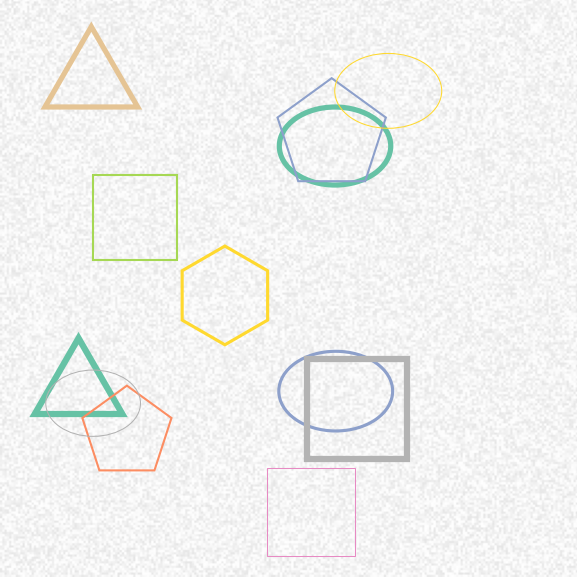[{"shape": "triangle", "thickness": 3, "radius": 0.44, "center": [0.136, 0.326]}, {"shape": "oval", "thickness": 2.5, "radius": 0.48, "center": [0.58, 0.746]}, {"shape": "pentagon", "thickness": 1, "radius": 0.41, "center": [0.22, 0.25]}, {"shape": "pentagon", "thickness": 1, "radius": 0.49, "center": [0.574, 0.765]}, {"shape": "oval", "thickness": 1.5, "radius": 0.49, "center": [0.581, 0.322]}, {"shape": "square", "thickness": 0.5, "radius": 0.38, "center": [0.538, 0.113]}, {"shape": "square", "thickness": 1, "radius": 0.37, "center": [0.234, 0.623]}, {"shape": "hexagon", "thickness": 1.5, "radius": 0.43, "center": [0.389, 0.488]}, {"shape": "oval", "thickness": 0.5, "radius": 0.46, "center": [0.672, 0.842]}, {"shape": "triangle", "thickness": 2.5, "radius": 0.46, "center": [0.158, 0.86]}, {"shape": "oval", "thickness": 0.5, "radius": 0.41, "center": [0.161, 0.301]}, {"shape": "square", "thickness": 3, "radius": 0.43, "center": [0.619, 0.291]}]